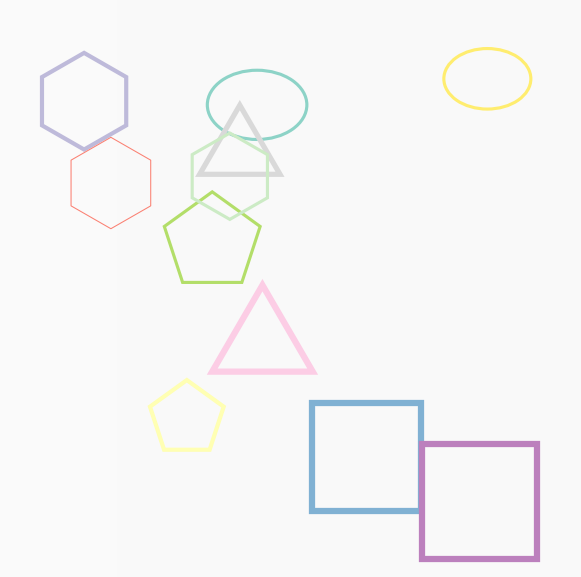[{"shape": "oval", "thickness": 1.5, "radius": 0.43, "center": [0.442, 0.818]}, {"shape": "pentagon", "thickness": 2, "radius": 0.33, "center": [0.321, 0.274]}, {"shape": "hexagon", "thickness": 2, "radius": 0.42, "center": [0.145, 0.824]}, {"shape": "hexagon", "thickness": 0.5, "radius": 0.4, "center": [0.191, 0.682]}, {"shape": "square", "thickness": 3, "radius": 0.47, "center": [0.63, 0.208]}, {"shape": "pentagon", "thickness": 1.5, "radius": 0.43, "center": [0.365, 0.58]}, {"shape": "triangle", "thickness": 3, "radius": 0.5, "center": [0.452, 0.406]}, {"shape": "triangle", "thickness": 2.5, "radius": 0.4, "center": [0.413, 0.737]}, {"shape": "square", "thickness": 3, "radius": 0.5, "center": [0.825, 0.131]}, {"shape": "hexagon", "thickness": 1.5, "radius": 0.37, "center": [0.395, 0.694]}, {"shape": "oval", "thickness": 1.5, "radius": 0.37, "center": [0.838, 0.863]}]